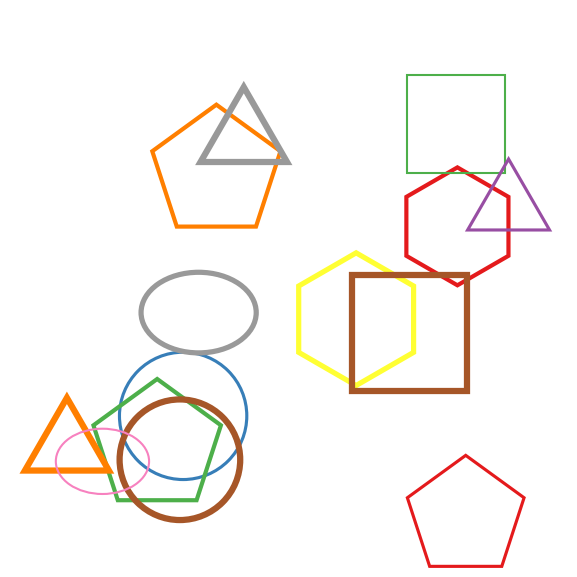[{"shape": "hexagon", "thickness": 2, "radius": 0.51, "center": [0.792, 0.607]}, {"shape": "pentagon", "thickness": 1.5, "radius": 0.53, "center": [0.806, 0.104]}, {"shape": "circle", "thickness": 1.5, "radius": 0.55, "center": [0.317, 0.279]}, {"shape": "pentagon", "thickness": 2, "radius": 0.58, "center": [0.272, 0.227]}, {"shape": "square", "thickness": 1, "radius": 0.43, "center": [0.789, 0.784]}, {"shape": "triangle", "thickness": 1.5, "radius": 0.41, "center": [0.881, 0.642]}, {"shape": "triangle", "thickness": 3, "radius": 0.42, "center": [0.116, 0.226]}, {"shape": "pentagon", "thickness": 2, "radius": 0.58, "center": [0.375, 0.701]}, {"shape": "hexagon", "thickness": 2.5, "radius": 0.57, "center": [0.617, 0.446]}, {"shape": "square", "thickness": 3, "radius": 0.5, "center": [0.709, 0.423]}, {"shape": "circle", "thickness": 3, "radius": 0.52, "center": [0.312, 0.203]}, {"shape": "oval", "thickness": 1, "radius": 0.4, "center": [0.177, 0.2]}, {"shape": "oval", "thickness": 2.5, "radius": 0.5, "center": [0.344, 0.458]}, {"shape": "triangle", "thickness": 3, "radius": 0.43, "center": [0.422, 0.762]}]